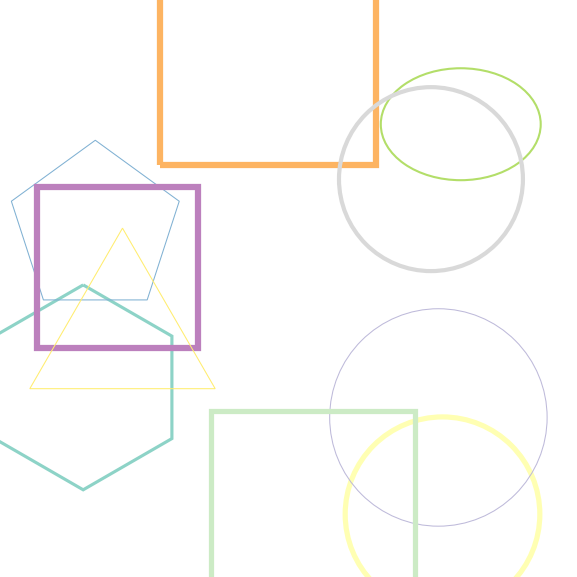[{"shape": "hexagon", "thickness": 1.5, "radius": 0.89, "center": [0.144, 0.328]}, {"shape": "circle", "thickness": 2.5, "radius": 0.84, "center": [0.766, 0.109]}, {"shape": "circle", "thickness": 0.5, "radius": 0.94, "center": [0.759, 0.276]}, {"shape": "pentagon", "thickness": 0.5, "radius": 0.76, "center": [0.165, 0.603]}, {"shape": "square", "thickness": 3, "radius": 0.94, "center": [0.463, 0.9]}, {"shape": "oval", "thickness": 1, "radius": 0.69, "center": [0.798, 0.784]}, {"shape": "circle", "thickness": 2, "radius": 0.8, "center": [0.746, 0.689]}, {"shape": "square", "thickness": 3, "radius": 0.7, "center": [0.203, 0.536]}, {"shape": "square", "thickness": 2.5, "radius": 0.88, "center": [0.542, 0.112]}, {"shape": "triangle", "thickness": 0.5, "radius": 0.93, "center": [0.212, 0.419]}]